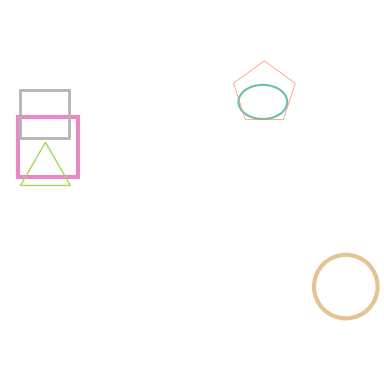[{"shape": "oval", "thickness": 1.5, "radius": 0.32, "center": [0.683, 0.735]}, {"shape": "pentagon", "thickness": 0.5, "radius": 0.42, "center": [0.687, 0.758]}, {"shape": "square", "thickness": 3, "radius": 0.39, "center": [0.124, 0.618]}, {"shape": "triangle", "thickness": 1, "radius": 0.37, "center": [0.118, 0.556]}, {"shape": "circle", "thickness": 3, "radius": 0.41, "center": [0.898, 0.256]}, {"shape": "square", "thickness": 2, "radius": 0.32, "center": [0.115, 0.704]}]